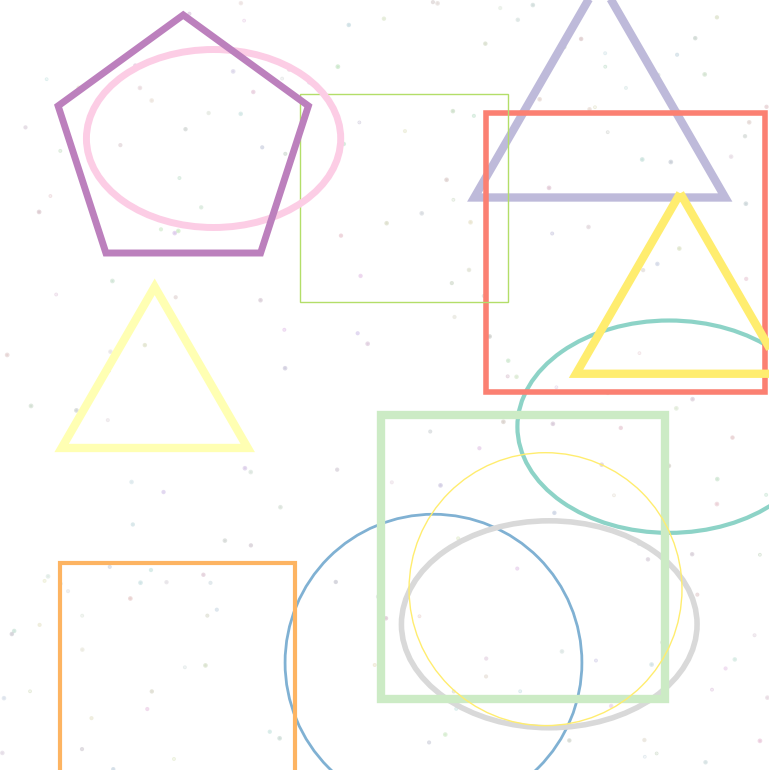[{"shape": "oval", "thickness": 1.5, "radius": 0.98, "center": [0.869, 0.446]}, {"shape": "triangle", "thickness": 3, "radius": 0.7, "center": [0.201, 0.488]}, {"shape": "triangle", "thickness": 3, "radius": 0.94, "center": [0.779, 0.838]}, {"shape": "square", "thickness": 2, "radius": 0.9, "center": [0.812, 0.672]}, {"shape": "circle", "thickness": 1, "radius": 0.96, "center": [0.563, 0.139]}, {"shape": "square", "thickness": 1.5, "radius": 0.76, "center": [0.231, 0.116]}, {"shape": "square", "thickness": 0.5, "radius": 0.68, "center": [0.525, 0.743]}, {"shape": "oval", "thickness": 2.5, "radius": 0.83, "center": [0.277, 0.82]}, {"shape": "oval", "thickness": 2, "radius": 0.96, "center": [0.713, 0.189]}, {"shape": "pentagon", "thickness": 2.5, "radius": 0.85, "center": [0.238, 0.81]}, {"shape": "square", "thickness": 3, "radius": 0.92, "center": [0.679, 0.276]}, {"shape": "circle", "thickness": 0.5, "radius": 0.89, "center": [0.708, 0.235]}, {"shape": "triangle", "thickness": 3, "radius": 0.78, "center": [0.883, 0.593]}]